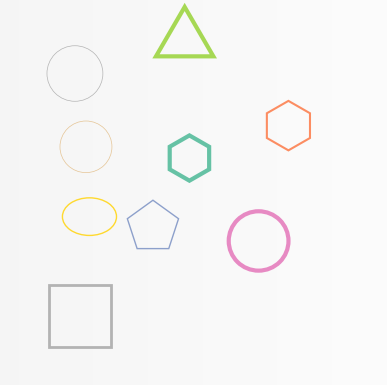[{"shape": "hexagon", "thickness": 3, "radius": 0.29, "center": [0.489, 0.589]}, {"shape": "hexagon", "thickness": 1.5, "radius": 0.32, "center": [0.744, 0.674]}, {"shape": "pentagon", "thickness": 1, "radius": 0.35, "center": [0.395, 0.41]}, {"shape": "circle", "thickness": 3, "radius": 0.39, "center": [0.667, 0.374]}, {"shape": "triangle", "thickness": 3, "radius": 0.43, "center": [0.477, 0.896]}, {"shape": "oval", "thickness": 1, "radius": 0.35, "center": [0.231, 0.437]}, {"shape": "circle", "thickness": 0.5, "radius": 0.34, "center": [0.222, 0.619]}, {"shape": "square", "thickness": 2, "radius": 0.4, "center": [0.206, 0.179]}, {"shape": "circle", "thickness": 0.5, "radius": 0.36, "center": [0.193, 0.809]}]